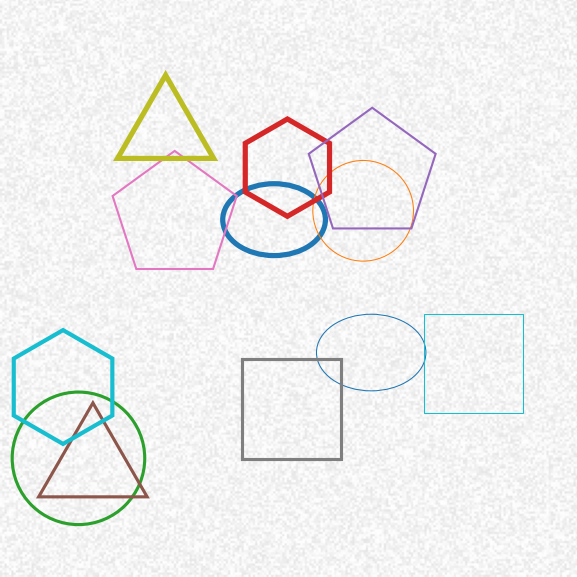[{"shape": "oval", "thickness": 0.5, "radius": 0.47, "center": [0.643, 0.389]}, {"shape": "oval", "thickness": 2.5, "radius": 0.44, "center": [0.475, 0.619]}, {"shape": "circle", "thickness": 0.5, "radius": 0.44, "center": [0.629, 0.634]}, {"shape": "circle", "thickness": 1.5, "radius": 0.57, "center": [0.136, 0.205]}, {"shape": "hexagon", "thickness": 2.5, "radius": 0.42, "center": [0.498, 0.709]}, {"shape": "pentagon", "thickness": 1, "radius": 0.58, "center": [0.645, 0.697]}, {"shape": "triangle", "thickness": 1.5, "radius": 0.54, "center": [0.161, 0.193]}, {"shape": "pentagon", "thickness": 1, "radius": 0.57, "center": [0.302, 0.625]}, {"shape": "square", "thickness": 1.5, "radius": 0.43, "center": [0.505, 0.291]}, {"shape": "triangle", "thickness": 2.5, "radius": 0.48, "center": [0.287, 0.773]}, {"shape": "hexagon", "thickness": 2, "radius": 0.49, "center": [0.109, 0.329]}, {"shape": "square", "thickness": 0.5, "radius": 0.43, "center": [0.82, 0.37]}]